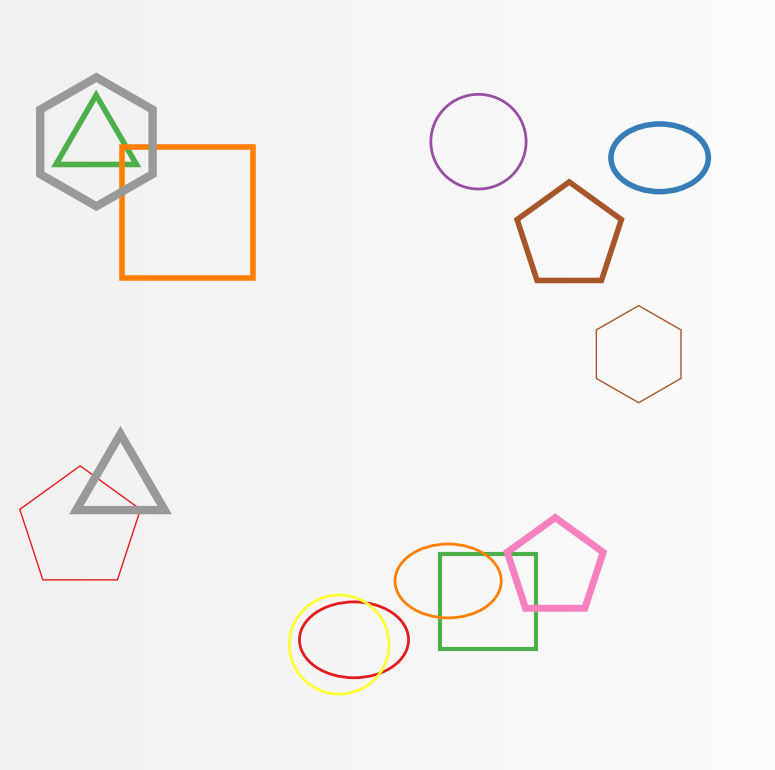[{"shape": "oval", "thickness": 1, "radius": 0.35, "center": [0.457, 0.169]}, {"shape": "pentagon", "thickness": 0.5, "radius": 0.41, "center": [0.103, 0.313]}, {"shape": "oval", "thickness": 2, "radius": 0.31, "center": [0.851, 0.795]}, {"shape": "triangle", "thickness": 2, "radius": 0.3, "center": [0.124, 0.816]}, {"shape": "square", "thickness": 1.5, "radius": 0.31, "center": [0.629, 0.219]}, {"shape": "circle", "thickness": 1, "radius": 0.31, "center": [0.617, 0.816]}, {"shape": "square", "thickness": 2, "radius": 0.42, "center": [0.242, 0.724]}, {"shape": "oval", "thickness": 1, "radius": 0.34, "center": [0.578, 0.246]}, {"shape": "circle", "thickness": 1, "radius": 0.32, "center": [0.438, 0.163]}, {"shape": "pentagon", "thickness": 2, "radius": 0.35, "center": [0.735, 0.693]}, {"shape": "hexagon", "thickness": 0.5, "radius": 0.32, "center": [0.824, 0.54]}, {"shape": "pentagon", "thickness": 2.5, "radius": 0.33, "center": [0.716, 0.263]}, {"shape": "triangle", "thickness": 3, "radius": 0.33, "center": [0.155, 0.37]}, {"shape": "hexagon", "thickness": 3, "radius": 0.42, "center": [0.124, 0.816]}]